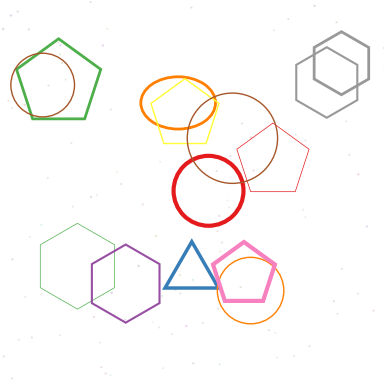[{"shape": "pentagon", "thickness": 0.5, "radius": 0.49, "center": [0.709, 0.582]}, {"shape": "circle", "thickness": 3, "radius": 0.45, "center": [0.542, 0.504]}, {"shape": "triangle", "thickness": 2.5, "radius": 0.4, "center": [0.498, 0.292]}, {"shape": "pentagon", "thickness": 2, "radius": 0.57, "center": [0.152, 0.784]}, {"shape": "hexagon", "thickness": 0.5, "radius": 0.56, "center": [0.201, 0.309]}, {"shape": "hexagon", "thickness": 1.5, "radius": 0.51, "center": [0.326, 0.263]}, {"shape": "oval", "thickness": 2, "radius": 0.48, "center": [0.463, 0.733]}, {"shape": "circle", "thickness": 1, "radius": 0.43, "center": [0.651, 0.245]}, {"shape": "pentagon", "thickness": 1, "radius": 0.47, "center": [0.48, 0.703]}, {"shape": "circle", "thickness": 1, "radius": 0.59, "center": [0.604, 0.641]}, {"shape": "circle", "thickness": 1, "radius": 0.41, "center": [0.111, 0.779]}, {"shape": "pentagon", "thickness": 3, "radius": 0.42, "center": [0.634, 0.287]}, {"shape": "hexagon", "thickness": 1.5, "radius": 0.46, "center": [0.849, 0.786]}, {"shape": "hexagon", "thickness": 2, "radius": 0.41, "center": [0.887, 0.836]}]